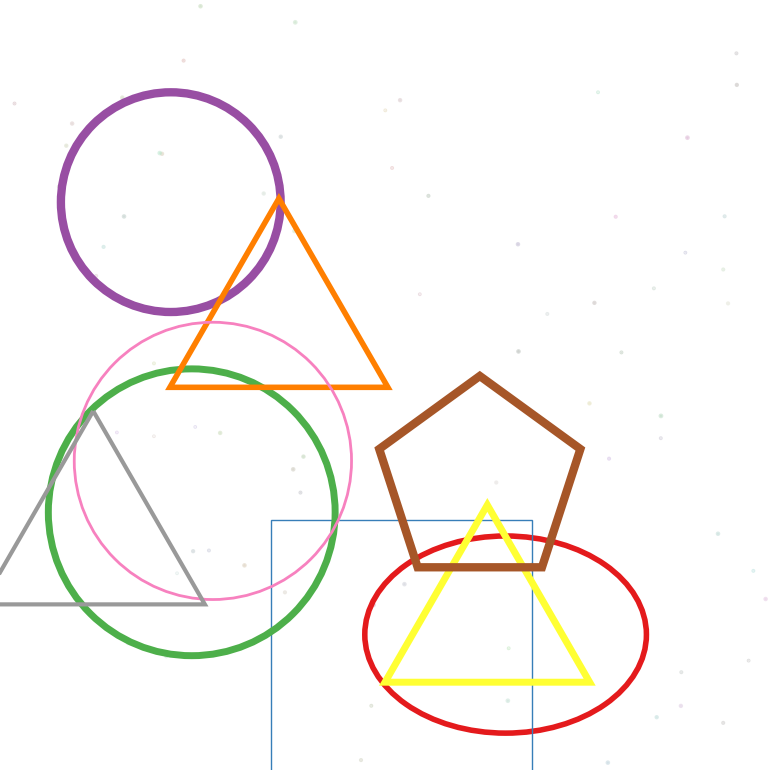[{"shape": "oval", "thickness": 2, "radius": 0.91, "center": [0.657, 0.176]}, {"shape": "square", "thickness": 0.5, "radius": 0.85, "center": [0.522, 0.156]}, {"shape": "circle", "thickness": 2.5, "radius": 0.93, "center": [0.249, 0.335]}, {"shape": "circle", "thickness": 3, "radius": 0.71, "center": [0.222, 0.737]}, {"shape": "triangle", "thickness": 2, "radius": 0.82, "center": [0.362, 0.579]}, {"shape": "triangle", "thickness": 2.5, "radius": 0.77, "center": [0.633, 0.191]}, {"shape": "pentagon", "thickness": 3, "radius": 0.69, "center": [0.623, 0.374]}, {"shape": "circle", "thickness": 1, "radius": 0.9, "center": [0.276, 0.401]}, {"shape": "triangle", "thickness": 1.5, "radius": 0.84, "center": [0.121, 0.299]}]